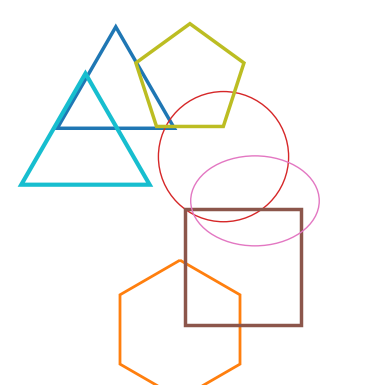[{"shape": "triangle", "thickness": 2.5, "radius": 0.88, "center": [0.301, 0.755]}, {"shape": "hexagon", "thickness": 2, "radius": 0.9, "center": [0.468, 0.144]}, {"shape": "circle", "thickness": 1, "radius": 0.85, "center": [0.581, 0.593]}, {"shape": "square", "thickness": 2.5, "radius": 0.75, "center": [0.632, 0.308]}, {"shape": "oval", "thickness": 1, "radius": 0.83, "center": [0.662, 0.478]}, {"shape": "pentagon", "thickness": 2.5, "radius": 0.74, "center": [0.493, 0.791]}, {"shape": "triangle", "thickness": 3, "radius": 0.96, "center": [0.222, 0.617]}]